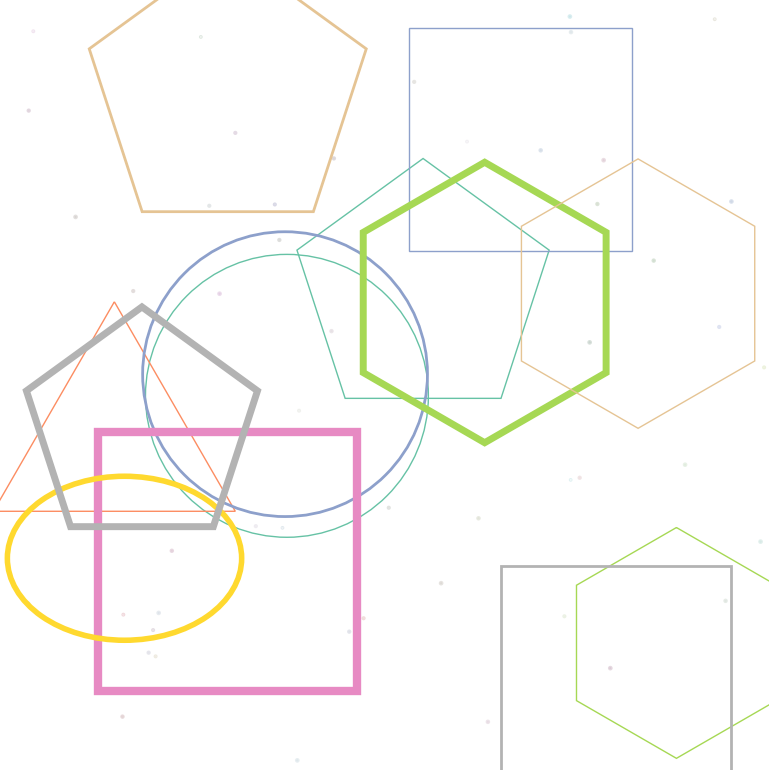[{"shape": "pentagon", "thickness": 0.5, "radius": 0.86, "center": [0.549, 0.622]}, {"shape": "circle", "thickness": 0.5, "radius": 0.92, "center": [0.373, 0.486]}, {"shape": "triangle", "thickness": 0.5, "radius": 0.91, "center": [0.149, 0.427]}, {"shape": "square", "thickness": 0.5, "radius": 0.72, "center": [0.676, 0.818]}, {"shape": "circle", "thickness": 1, "radius": 0.92, "center": [0.37, 0.514]}, {"shape": "square", "thickness": 3, "radius": 0.84, "center": [0.295, 0.27]}, {"shape": "hexagon", "thickness": 2.5, "radius": 0.91, "center": [0.629, 0.607]}, {"shape": "hexagon", "thickness": 0.5, "radius": 0.75, "center": [0.878, 0.165]}, {"shape": "oval", "thickness": 2, "radius": 0.76, "center": [0.162, 0.275]}, {"shape": "hexagon", "thickness": 0.5, "radius": 0.87, "center": [0.829, 0.619]}, {"shape": "pentagon", "thickness": 1, "radius": 0.95, "center": [0.296, 0.878]}, {"shape": "pentagon", "thickness": 2.5, "radius": 0.79, "center": [0.184, 0.444]}, {"shape": "square", "thickness": 1, "radius": 0.75, "center": [0.799, 0.116]}]